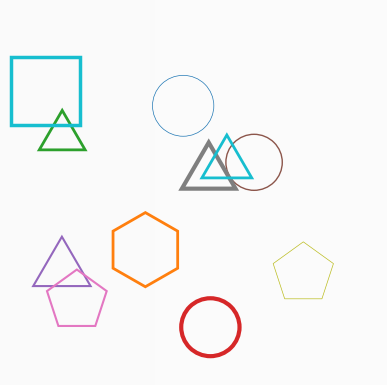[{"shape": "circle", "thickness": 0.5, "radius": 0.4, "center": [0.473, 0.725]}, {"shape": "hexagon", "thickness": 2, "radius": 0.48, "center": [0.375, 0.351]}, {"shape": "triangle", "thickness": 2, "radius": 0.34, "center": [0.161, 0.645]}, {"shape": "circle", "thickness": 3, "radius": 0.38, "center": [0.543, 0.15]}, {"shape": "triangle", "thickness": 1.5, "radius": 0.43, "center": [0.16, 0.3]}, {"shape": "circle", "thickness": 1, "radius": 0.36, "center": [0.656, 0.578]}, {"shape": "pentagon", "thickness": 1.5, "radius": 0.4, "center": [0.198, 0.219]}, {"shape": "triangle", "thickness": 3, "radius": 0.4, "center": [0.539, 0.55]}, {"shape": "pentagon", "thickness": 0.5, "radius": 0.41, "center": [0.783, 0.29]}, {"shape": "square", "thickness": 2.5, "radius": 0.44, "center": [0.118, 0.764]}, {"shape": "triangle", "thickness": 2, "radius": 0.37, "center": [0.585, 0.575]}]